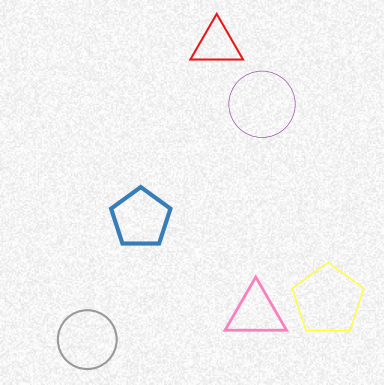[{"shape": "triangle", "thickness": 1.5, "radius": 0.39, "center": [0.563, 0.885]}, {"shape": "pentagon", "thickness": 3, "radius": 0.41, "center": [0.366, 0.433]}, {"shape": "circle", "thickness": 0.5, "radius": 0.43, "center": [0.681, 0.729]}, {"shape": "pentagon", "thickness": 1, "radius": 0.49, "center": [0.852, 0.221]}, {"shape": "triangle", "thickness": 2, "radius": 0.46, "center": [0.664, 0.188]}, {"shape": "circle", "thickness": 1.5, "radius": 0.38, "center": [0.227, 0.118]}]